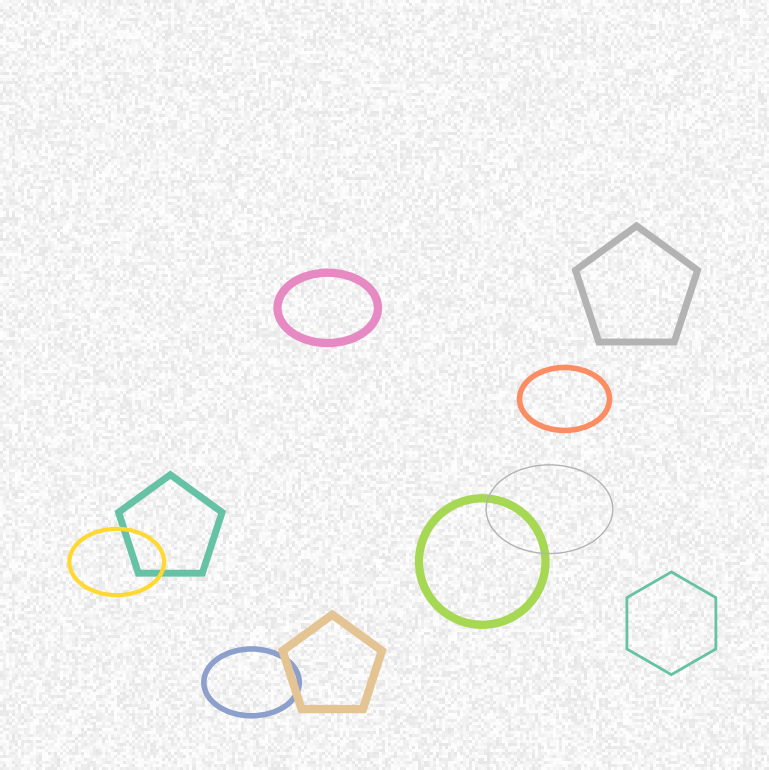[{"shape": "hexagon", "thickness": 1, "radius": 0.33, "center": [0.872, 0.191]}, {"shape": "pentagon", "thickness": 2.5, "radius": 0.35, "center": [0.221, 0.313]}, {"shape": "oval", "thickness": 2, "radius": 0.29, "center": [0.733, 0.482]}, {"shape": "oval", "thickness": 2, "radius": 0.31, "center": [0.327, 0.114]}, {"shape": "oval", "thickness": 3, "radius": 0.33, "center": [0.426, 0.6]}, {"shape": "circle", "thickness": 3, "radius": 0.41, "center": [0.626, 0.271]}, {"shape": "oval", "thickness": 1.5, "radius": 0.31, "center": [0.152, 0.27]}, {"shape": "pentagon", "thickness": 3, "radius": 0.34, "center": [0.432, 0.134]}, {"shape": "oval", "thickness": 0.5, "radius": 0.41, "center": [0.714, 0.339]}, {"shape": "pentagon", "thickness": 2.5, "radius": 0.42, "center": [0.827, 0.623]}]